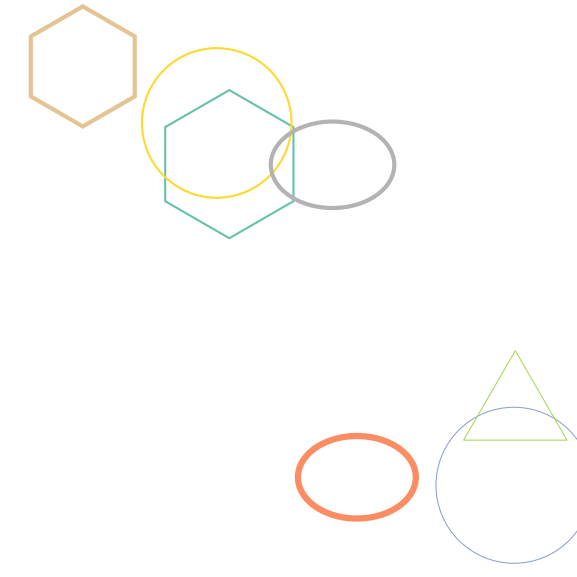[{"shape": "hexagon", "thickness": 1, "radius": 0.64, "center": [0.397, 0.715]}, {"shape": "oval", "thickness": 3, "radius": 0.51, "center": [0.618, 0.173]}, {"shape": "circle", "thickness": 0.5, "radius": 0.68, "center": [0.89, 0.159]}, {"shape": "triangle", "thickness": 0.5, "radius": 0.52, "center": [0.892, 0.289]}, {"shape": "circle", "thickness": 1, "radius": 0.65, "center": [0.375, 0.786]}, {"shape": "hexagon", "thickness": 2, "radius": 0.52, "center": [0.143, 0.884]}, {"shape": "oval", "thickness": 2, "radius": 0.53, "center": [0.576, 0.714]}]